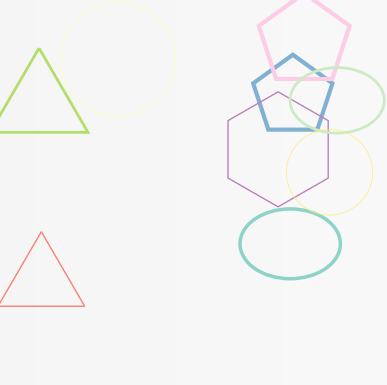[{"shape": "oval", "thickness": 2.5, "radius": 0.65, "center": [0.749, 0.367]}, {"shape": "circle", "thickness": 0.5, "radius": 0.74, "center": [0.304, 0.846]}, {"shape": "triangle", "thickness": 1, "radius": 0.65, "center": [0.107, 0.269]}, {"shape": "pentagon", "thickness": 3, "radius": 0.54, "center": [0.756, 0.75]}, {"shape": "triangle", "thickness": 2, "radius": 0.73, "center": [0.101, 0.729]}, {"shape": "pentagon", "thickness": 3, "radius": 0.62, "center": [0.785, 0.895]}, {"shape": "hexagon", "thickness": 1, "radius": 0.75, "center": [0.718, 0.612]}, {"shape": "oval", "thickness": 2, "radius": 0.61, "center": [0.87, 0.739]}, {"shape": "circle", "thickness": 0.5, "radius": 0.56, "center": [0.85, 0.552]}]